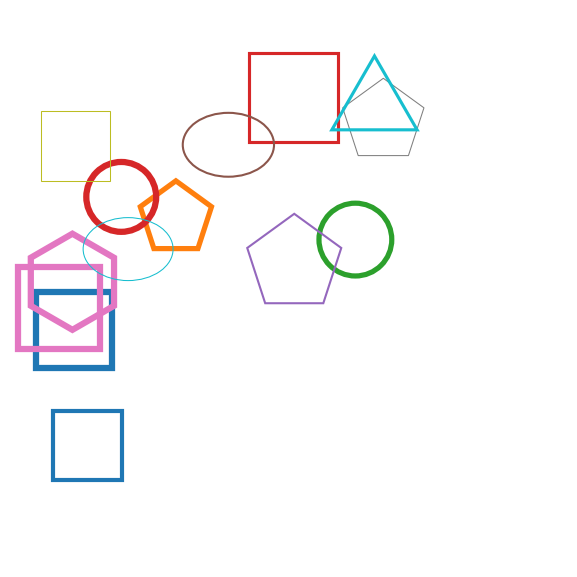[{"shape": "square", "thickness": 2, "radius": 0.3, "center": [0.152, 0.228]}, {"shape": "square", "thickness": 3, "radius": 0.33, "center": [0.128, 0.427]}, {"shape": "pentagon", "thickness": 2.5, "radius": 0.32, "center": [0.305, 0.621]}, {"shape": "circle", "thickness": 2.5, "radius": 0.32, "center": [0.615, 0.584]}, {"shape": "circle", "thickness": 3, "radius": 0.3, "center": [0.21, 0.658]}, {"shape": "square", "thickness": 1.5, "radius": 0.38, "center": [0.508, 0.83]}, {"shape": "pentagon", "thickness": 1, "radius": 0.43, "center": [0.51, 0.543]}, {"shape": "oval", "thickness": 1, "radius": 0.4, "center": [0.395, 0.748]}, {"shape": "hexagon", "thickness": 3, "radius": 0.42, "center": [0.125, 0.511]}, {"shape": "square", "thickness": 3, "radius": 0.35, "center": [0.102, 0.465]}, {"shape": "pentagon", "thickness": 0.5, "radius": 0.37, "center": [0.664, 0.79]}, {"shape": "square", "thickness": 0.5, "radius": 0.3, "center": [0.131, 0.747]}, {"shape": "oval", "thickness": 0.5, "radius": 0.39, "center": [0.222, 0.568]}, {"shape": "triangle", "thickness": 1.5, "radius": 0.43, "center": [0.648, 0.817]}]